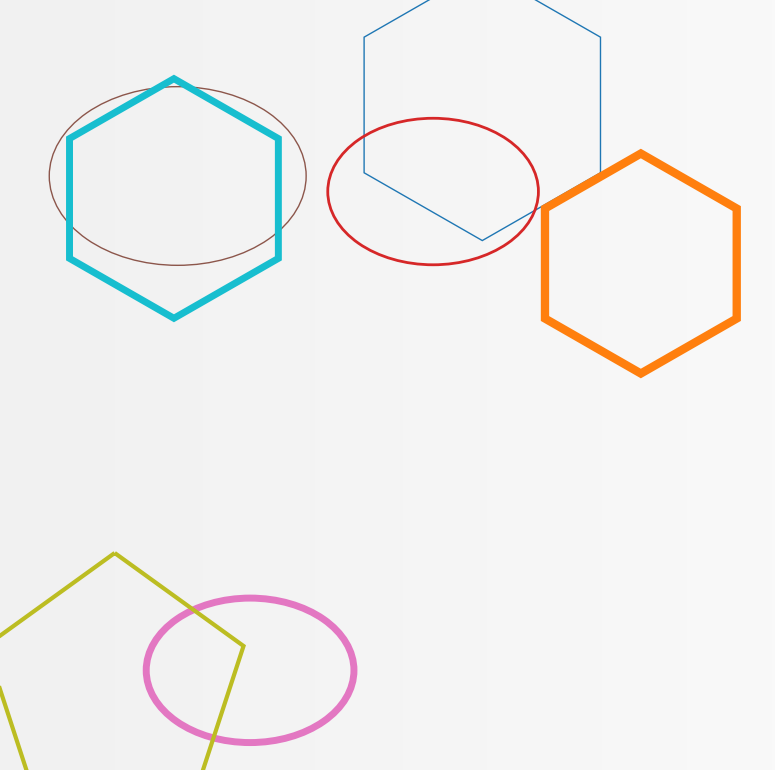[{"shape": "hexagon", "thickness": 0.5, "radius": 0.88, "center": [0.622, 0.864]}, {"shape": "hexagon", "thickness": 3, "radius": 0.71, "center": [0.827, 0.658]}, {"shape": "oval", "thickness": 1, "radius": 0.68, "center": [0.559, 0.751]}, {"shape": "oval", "thickness": 0.5, "radius": 0.83, "center": [0.229, 0.771]}, {"shape": "oval", "thickness": 2.5, "radius": 0.67, "center": [0.323, 0.129]}, {"shape": "pentagon", "thickness": 1.5, "radius": 0.87, "center": [0.148, 0.107]}, {"shape": "hexagon", "thickness": 2.5, "radius": 0.78, "center": [0.224, 0.742]}]